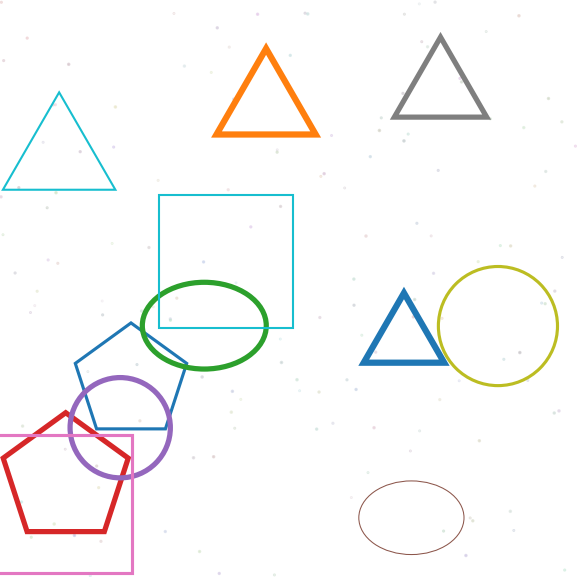[{"shape": "triangle", "thickness": 3, "radius": 0.4, "center": [0.7, 0.411]}, {"shape": "pentagon", "thickness": 1.5, "radius": 0.51, "center": [0.227, 0.339]}, {"shape": "triangle", "thickness": 3, "radius": 0.5, "center": [0.461, 0.816]}, {"shape": "oval", "thickness": 2.5, "radius": 0.54, "center": [0.354, 0.435]}, {"shape": "pentagon", "thickness": 2.5, "radius": 0.57, "center": [0.114, 0.171]}, {"shape": "circle", "thickness": 2.5, "radius": 0.43, "center": [0.208, 0.258]}, {"shape": "oval", "thickness": 0.5, "radius": 0.46, "center": [0.712, 0.103]}, {"shape": "square", "thickness": 1.5, "radius": 0.6, "center": [0.109, 0.126]}, {"shape": "triangle", "thickness": 2.5, "radius": 0.46, "center": [0.763, 0.842]}, {"shape": "circle", "thickness": 1.5, "radius": 0.52, "center": [0.862, 0.435]}, {"shape": "square", "thickness": 1, "radius": 0.58, "center": [0.391, 0.547]}, {"shape": "triangle", "thickness": 1, "radius": 0.56, "center": [0.102, 0.727]}]